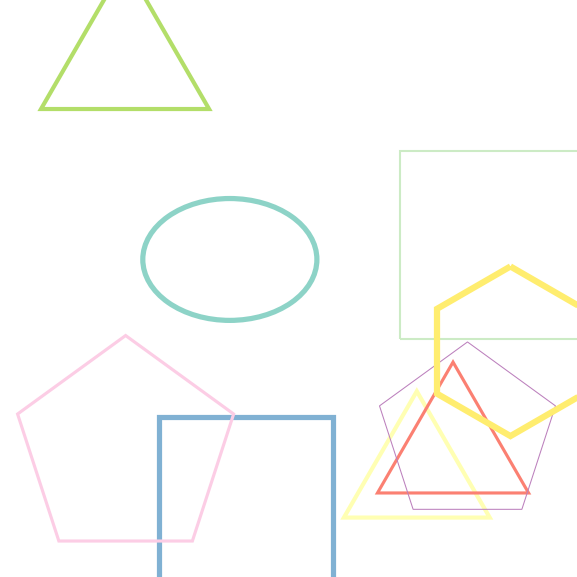[{"shape": "oval", "thickness": 2.5, "radius": 0.75, "center": [0.398, 0.55]}, {"shape": "triangle", "thickness": 2, "radius": 0.73, "center": [0.722, 0.176]}, {"shape": "triangle", "thickness": 1.5, "radius": 0.76, "center": [0.784, 0.221]}, {"shape": "square", "thickness": 2.5, "radius": 0.75, "center": [0.426, 0.127]}, {"shape": "triangle", "thickness": 2, "radius": 0.84, "center": [0.217, 0.894]}, {"shape": "pentagon", "thickness": 1.5, "radius": 0.98, "center": [0.218, 0.221]}, {"shape": "pentagon", "thickness": 0.5, "radius": 0.8, "center": [0.81, 0.247]}, {"shape": "square", "thickness": 1, "radius": 0.81, "center": [0.855, 0.575]}, {"shape": "hexagon", "thickness": 3, "radius": 0.73, "center": [0.884, 0.391]}]